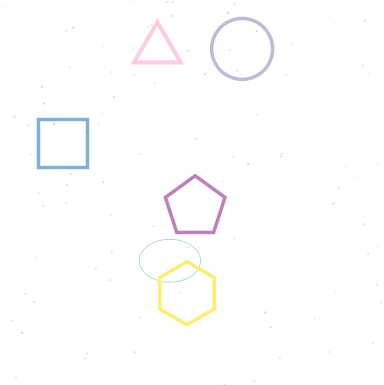[{"shape": "oval", "thickness": 0.5, "radius": 0.4, "center": [0.441, 0.323]}, {"shape": "circle", "thickness": 2.5, "radius": 0.4, "center": [0.629, 0.873]}, {"shape": "square", "thickness": 2.5, "radius": 0.31, "center": [0.162, 0.628]}, {"shape": "triangle", "thickness": 3, "radius": 0.35, "center": [0.409, 0.873]}, {"shape": "pentagon", "thickness": 2.5, "radius": 0.41, "center": [0.507, 0.462]}, {"shape": "hexagon", "thickness": 2.5, "radius": 0.41, "center": [0.486, 0.238]}]